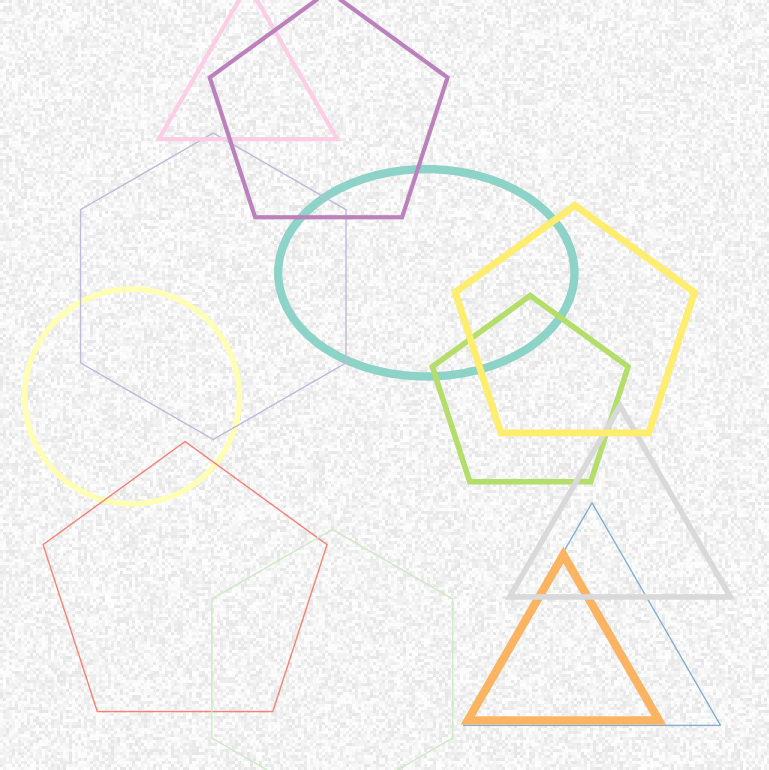[{"shape": "oval", "thickness": 3, "radius": 0.96, "center": [0.554, 0.646]}, {"shape": "circle", "thickness": 2, "radius": 0.7, "center": [0.171, 0.485]}, {"shape": "hexagon", "thickness": 0.5, "radius": 1.0, "center": [0.277, 0.628]}, {"shape": "pentagon", "thickness": 0.5, "radius": 0.97, "center": [0.24, 0.233]}, {"shape": "triangle", "thickness": 0.5, "radius": 0.96, "center": [0.769, 0.154]}, {"shape": "triangle", "thickness": 3, "radius": 0.72, "center": [0.732, 0.136]}, {"shape": "pentagon", "thickness": 2, "radius": 0.67, "center": [0.689, 0.483]}, {"shape": "triangle", "thickness": 1.5, "radius": 0.67, "center": [0.322, 0.886]}, {"shape": "triangle", "thickness": 2, "radius": 0.83, "center": [0.805, 0.308]}, {"shape": "pentagon", "thickness": 1.5, "radius": 0.81, "center": [0.427, 0.849]}, {"shape": "hexagon", "thickness": 0.5, "radius": 0.9, "center": [0.432, 0.132]}, {"shape": "pentagon", "thickness": 2.5, "radius": 0.82, "center": [0.747, 0.57]}]